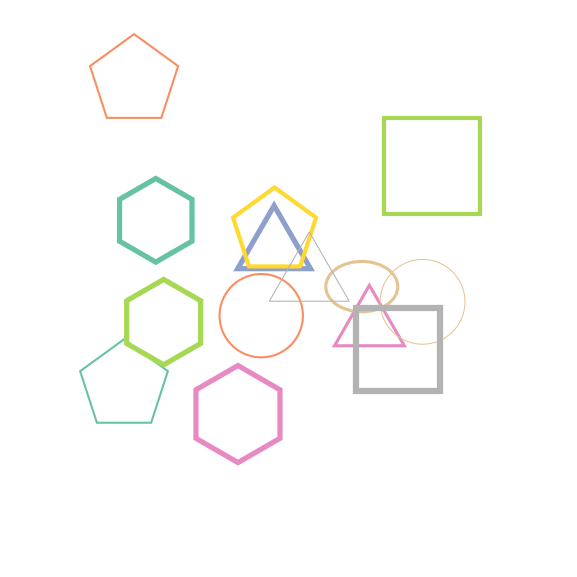[{"shape": "hexagon", "thickness": 2.5, "radius": 0.36, "center": [0.27, 0.618]}, {"shape": "pentagon", "thickness": 1, "radius": 0.4, "center": [0.215, 0.332]}, {"shape": "pentagon", "thickness": 1, "radius": 0.4, "center": [0.232, 0.86]}, {"shape": "circle", "thickness": 1, "radius": 0.36, "center": [0.452, 0.453]}, {"shape": "triangle", "thickness": 2.5, "radius": 0.36, "center": [0.475, 0.57]}, {"shape": "hexagon", "thickness": 2.5, "radius": 0.42, "center": [0.412, 0.282]}, {"shape": "triangle", "thickness": 1.5, "radius": 0.35, "center": [0.64, 0.435]}, {"shape": "square", "thickness": 2, "radius": 0.42, "center": [0.748, 0.712]}, {"shape": "hexagon", "thickness": 2.5, "radius": 0.37, "center": [0.283, 0.441]}, {"shape": "pentagon", "thickness": 2, "radius": 0.38, "center": [0.475, 0.599]}, {"shape": "circle", "thickness": 0.5, "radius": 0.37, "center": [0.732, 0.476]}, {"shape": "oval", "thickness": 1.5, "radius": 0.31, "center": [0.626, 0.503]}, {"shape": "square", "thickness": 3, "radius": 0.36, "center": [0.689, 0.394]}, {"shape": "triangle", "thickness": 0.5, "radius": 0.4, "center": [0.536, 0.518]}]